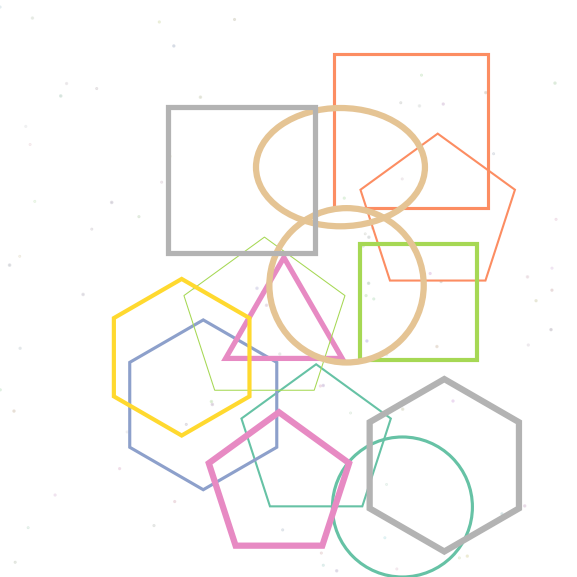[{"shape": "pentagon", "thickness": 1, "radius": 0.68, "center": [0.547, 0.232]}, {"shape": "circle", "thickness": 1.5, "radius": 0.61, "center": [0.697, 0.121]}, {"shape": "pentagon", "thickness": 1, "radius": 0.7, "center": [0.758, 0.627]}, {"shape": "square", "thickness": 1.5, "radius": 0.67, "center": [0.711, 0.772]}, {"shape": "hexagon", "thickness": 1.5, "radius": 0.73, "center": [0.352, 0.298]}, {"shape": "triangle", "thickness": 2.5, "radius": 0.58, "center": [0.492, 0.437]}, {"shape": "pentagon", "thickness": 3, "radius": 0.64, "center": [0.483, 0.158]}, {"shape": "pentagon", "thickness": 0.5, "radius": 0.73, "center": [0.458, 0.442]}, {"shape": "square", "thickness": 2, "radius": 0.5, "center": [0.725, 0.477]}, {"shape": "hexagon", "thickness": 2, "radius": 0.68, "center": [0.315, 0.381]}, {"shape": "circle", "thickness": 3, "radius": 0.67, "center": [0.6, 0.505]}, {"shape": "oval", "thickness": 3, "radius": 0.73, "center": [0.59, 0.71]}, {"shape": "square", "thickness": 2.5, "radius": 0.63, "center": [0.418, 0.687]}, {"shape": "hexagon", "thickness": 3, "radius": 0.75, "center": [0.769, 0.193]}]